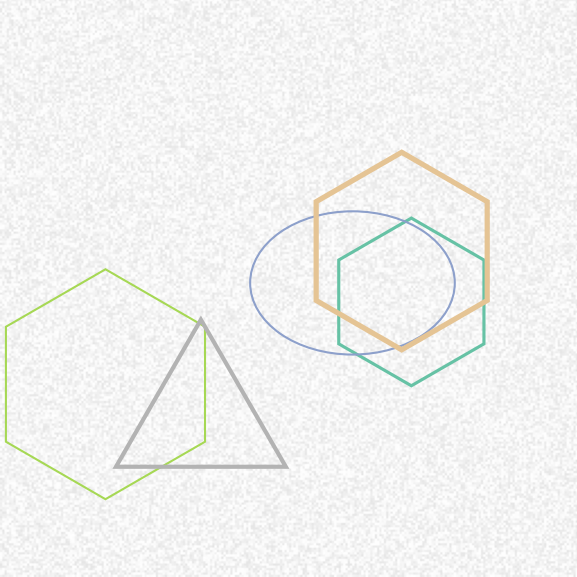[{"shape": "hexagon", "thickness": 1.5, "radius": 0.73, "center": [0.712, 0.476]}, {"shape": "oval", "thickness": 1, "radius": 0.89, "center": [0.61, 0.509]}, {"shape": "hexagon", "thickness": 1, "radius": 1.0, "center": [0.183, 0.334]}, {"shape": "hexagon", "thickness": 2.5, "radius": 0.85, "center": [0.696, 0.564]}, {"shape": "triangle", "thickness": 2, "radius": 0.85, "center": [0.348, 0.276]}]